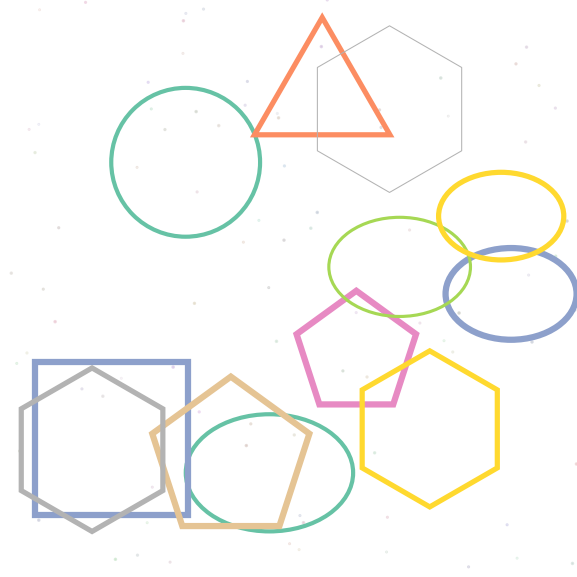[{"shape": "oval", "thickness": 2, "radius": 0.72, "center": [0.467, 0.18]}, {"shape": "circle", "thickness": 2, "radius": 0.64, "center": [0.322, 0.718]}, {"shape": "triangle", "thickness": 2.5, "radius": 0.68, "center": [0.558, 0.833]}, {"shape": "square", "thickness": 3, "radius": 0.66, "center": [0.192, 0.239]}, {"shape": "oval", "thickness": 3, "radius": 0.57, "center": [0.885, 0.49]}, {"shape": "pentagon", "thickness": 3, "radius": 0.54, "center": [0.617, 0.387]}, {"shape": "oval", "thickness": 1.5, "radius": 0.61, "center": [0.692, 0.537]}, {"shape": "oval", "thickness": 2.5, "radius": 0.54, "center": [0.868, 0.625]}, {"shape": "hexagon", "thickness": 2.5, "radius": 0.68, "center": [0.744, 0.256]}, {"shape": "pentagon", "thickness": 3, "radius": 0.72, "center": [0.4, 0.204]}, {"shape": "hexagon", "thickness": 0.5, "radius": 0.72, "center": [0.675, 0.81]}, {"shape": "hexagon", "thickness": 2.5, "radius": 0.71, "center": [0.159, 0.22]}]